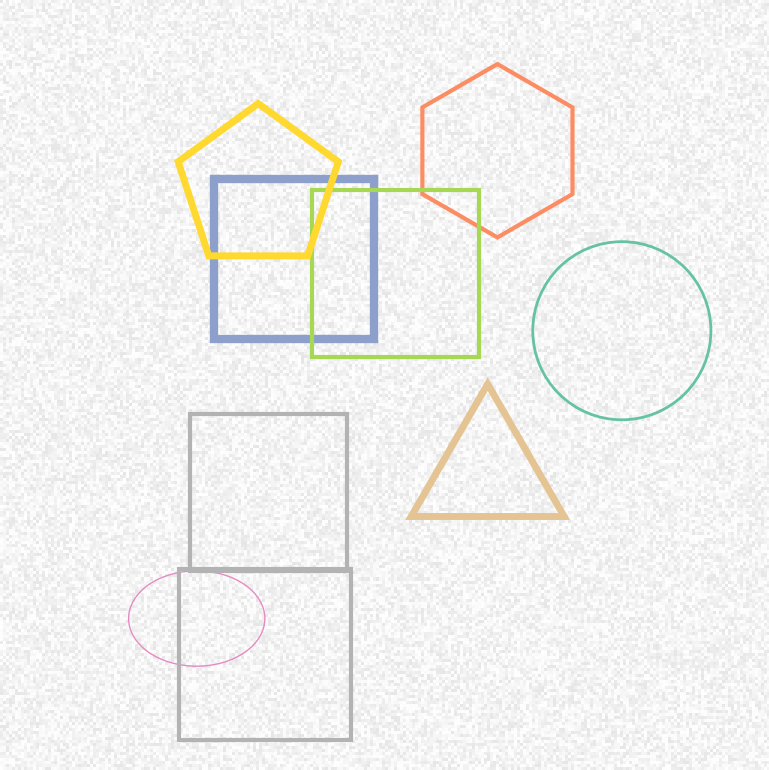[{"shape": "circle", "thickness": 1, "radius": 0.58, "center": [0.808, 0.57]}, {"shape": "hexagon", "thickness": 1.5, "radius": 0.56, "center": [0.646, 0.804]}, {"shape": "square", "thickness": 3, "radius": 0.52, "center": [0.382, 0.664]}, {"shape": "oval", "thickness": 0.5, "radius": 0.44, "center": [0.256, 0.197]}, {"shape": "square", "thickness": 1.5, "radius": 0.54, "center": [0.514, 0.645]}, {"shape": "pentagon", "thickness": 2.5, "radius": 0.55, "center": [0.335, 0.756]}, {"shape": "triangle", "thickness": 2.5, "radius": 0.57, "center": [0.633, 0.387]}, {"shape": "square", "thickness": 1.5, "radius": 0.56, "center": [0.345, 0.15]}, {"shape": "square", "thickness": 1.5, "radius": 0.51, "center": [0.348, 0.36]}]